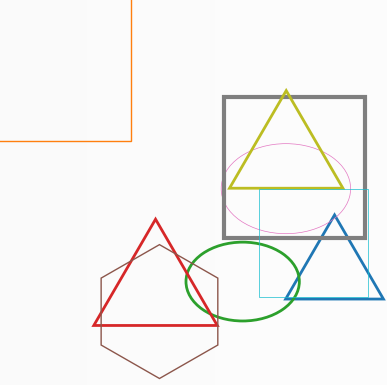[{"shape": "triangle", "thickness": 2, "radius": 0.73, "center": [0.863, 0.296]}, {"shape": "square", "thickness": 1, "radius": 1.0, "center": [0.138, 0.834]}, {"shape": "oval", "thickness": 2, "radius": 0.73, "center": [0.626, 0.269]}, {"shape": "triangle", "thickness": 2, "radius": 0.92, "center": [0.401, 0.247]}, {"shape": "hexagon", "thickness": 1, "radius": 0.87, "center": [0.412, 0.191]}, {"shape": "oval", "thickness": 0.5, "radius": 0.84, "center": [0.738, 0.51]}, {"shape": "square", "thickness": 3, "radius": 0.91, "center": [0.761, 0.565]}, {"shape": "triangle", "thickness": 2, "radius": 0.85, "center": [0.739, 0.596]}, {"shape": "square", "thickness": 0.5, "radius": 0.7, "center": [0.808, 0.369]}]